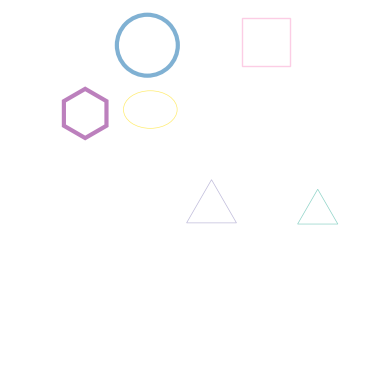[{"shape": "triangle", "thickness": 0.5, "radius": 0.3, "center": [0.825, 0.448]}, {"shape": "triangle", "thickness": 0.5, "radius": 0.37, "center": [0.549, 0.458]}, {"shape": "circle", "thickness": 3, "radius": 0.4, "center": [0.383, 0.883]}, {"shape": "square", "thickness": 1, "radius": 0.31, "center": [0.692, 0.891]}, {"shape": "hexagon", "thickness": 3, "radius": 0.32, "center": [0.221, 0.705]}, {"shape": "oval", "thickness": 0.5, "radius": 0.35, "center": [0.39, 0.715]}]